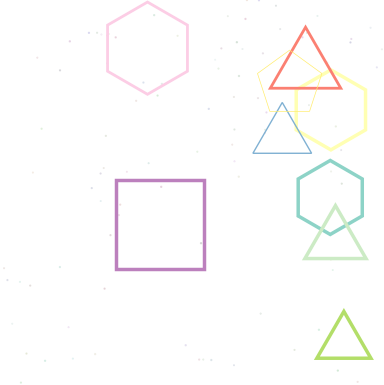[{"shape": "hexagon", "thickness": 2.5, "radius": 0.48, "center": [0.858, 0.487]}, {"shape": "hexagon", "thickness": 2.5, "radius": 0.52, "center": [0.859, 0.715]}, {"shape": "triangle", "thickness": 2, "radius": 0.53, "center": [0.794, 0.824]}, {"shape": "triangle", "thickness": 1, "radius": 0.44, "center": [0.733, 0.646]}, {"shape": "triangle", "thickness": 2.5, "radius": 0.41, "center": [0.893, 0.11]}, {"shape": "hexagon", "thickness": 2, "radius": 0.6, "center": [0.383, 0.875]}, {"shape": "square", "thickness": 2.5, "radius": 0.57, "center": [0.416, 0.417]}, {"shape": "triangle", "thickness": 2.5, "radius": 0.46, "center": [0.871, 0.374]}, {"shape": "pentagon", "thickness": 0.5, "radius": 0.44, "center": [0.752, 0.782]}]